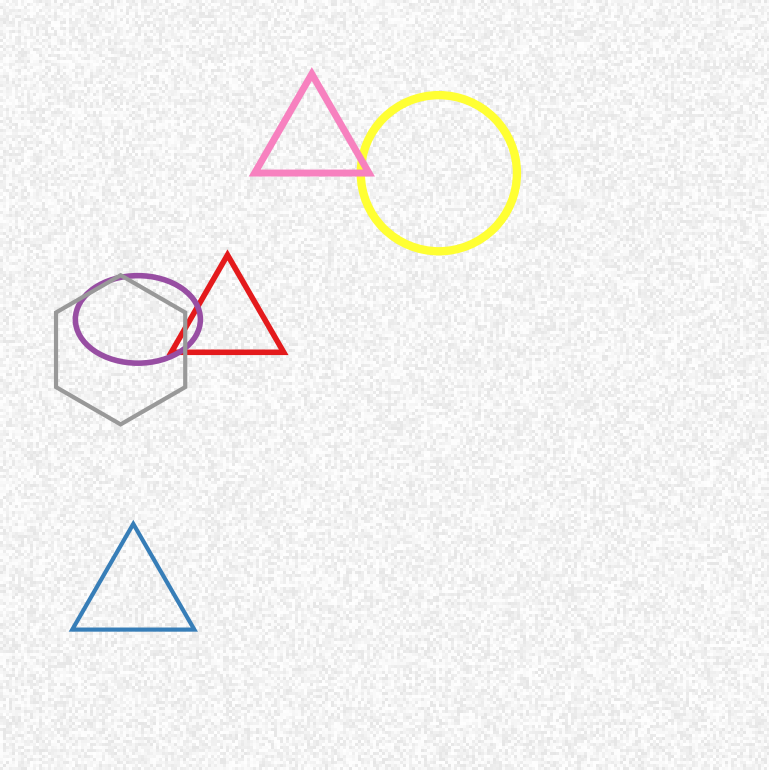[{"shape": "triangle", "thickness": 2, "radius": 0.42, "center": [0.295, 0.585]}, {"shape": "triangle", "thickness": 1.5, "radius": 0.46, "center": [0.173, 0.228]}, {"shape": "oval", "thickness": 2, "radius": 0.41, "center": [0.179, 0.585]}, {"shape": "circle", "thickness": 3, "radius": 0.51, "center": [0.57, 0.775]}, {"shape": "triangle", "thickness": 2.5, "radius": 0.43, "center": [0.405, 0.818]}, {"shape": "hexagon", "thickness": 1.5, "radius": 0.48, "center": [0.157, 0.546]}]